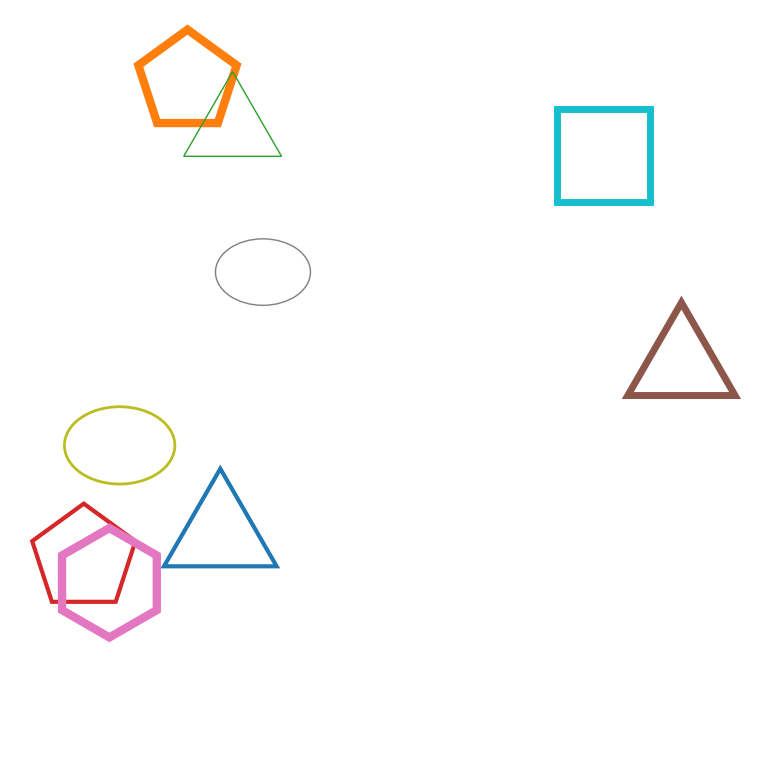[{"shape": "triangle", "thickness": 1.5, "radius": 0.42, "center": [0.286, 0.307]}, {"shape": "pentagon", "thickness": 3, "radius": 0.34, "center": [0.243, 0.894]}, {"shape": "triangle", "thickness": 0.5, "radius": 0.37, "center": [0.302, 0.834]}, {"shape": "pentagon", "thickness": 1.5, "radius": 0.35, "center": [0.109, 0.275]}, {"shape": "triangle", "thickness": 2.5, "radius": 0.4, "center": [0.885, 0.527]}, {"shape": "hexagon", "thickness": 3, "radius": 0.36, "center": [0.142, 0.243]}, {"shape": "oval", "thickness": 0.5, "radius": 0.31, "center": [0.342, 0.647]}, {"shape": "oval", "thickness": 1, "radius": 0.36, "center": [0.155, 0.422]}, {"shape": "square", "thickness": 2.5, "radius": 0.3, "center": [0.784, 0.798]}]